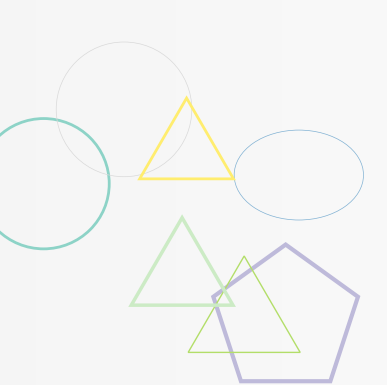[{"shape": "circle", "thickness": 2, "radius": 0.85, "center": [0.113, 0.523]}, {"shape": "pentagon", "thickness": 3, "radius": 0.98, "center": [0.737, 0.169]}, {"shape": "oval", "thickness": 0.5, "radius": 0.83, "center": [0.771, 0.545]}, {"shape": "triangle", "thickness": 1, "radius": 0.83, "center": [0.63, 0.168]}, {"shape": "circle", "thickness": 0.5, "radius": 0.87, "center": [0.32, 0.716]}, {"shape": "triangle", "thickness": 2.5, "radius": 0.76, "center": [0.47, 0.283]}, {"shape": "triangle", "thickness": 2, "radius": 0.7, "center": [0.482, 0.605]}]